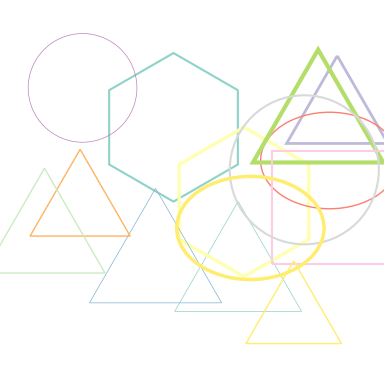[{"shape": "hexagon", "thickness": 1.5, "radius": 0.96, "center": [0.451, 0.669]}, {"shape": "triangle", "thickness": 0.5, "radius": 0.95, "center": [0.619, 0.286]}, {"shape": "hexagon", "thickness": 2.5, "radius": 0.97, "center": [0.634, 0.476]}, {"shape": "triangle", "thickness": 2, "radius": 0.76, "center": [0.876, 0.703]}, {"shape": "oval", "thickness": 1, "radius": 0.9, "center": [0.856, 0.583]}, {"shape": "triangle", "thickness": 0.5, "radius": 0.99, "center": [0.404, 0.313]}, {"shape": "triangle", "thickness": 1, "radius": 0.75, "center": [0.208, 0.462]}, {"shape": "triangle", "thickness": 3, "radius": 0.98, "center": [0.826, 0.676]}, {"shape": "square", "thickness": 1.5, "radius": 0.73, "center": [0.854, 0.46]}, {"shape": "circle", "thickness": 1.5, "radius": 0.97, "center": [0.79, 0.559]}, {"shape": "circle", "thickness": 0.5, "radius": 0.71, "center": [0.214, 0.772]}, {"shape": "triangle", "thickness": 1, "radius": 0.91, "center": [0.116, 0.382]}, {"shape": "oval", "thickness": 2.5, "radius": 0.96, "center": [0.65, 0.408]}, {"shape": "triangle", "thickness": 1, "radius": 0.72, "center": [0.763, 0.179]}]